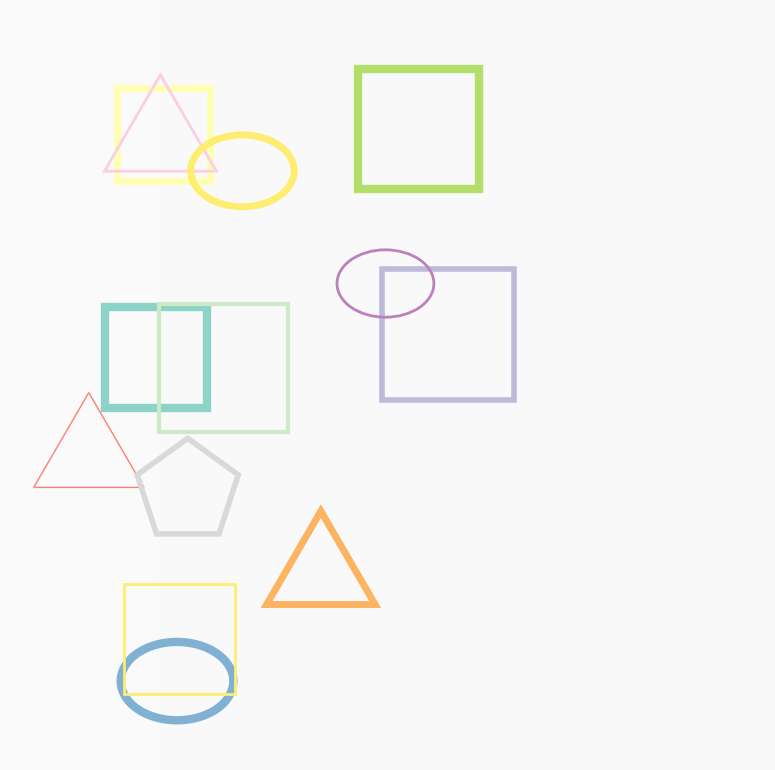[{"shape": "square", "thickness": 3, "radius": 0.33, "center": [0.201, 0.536]}, {"shape": "square", "thickness": 2.5, "radius": 0.3, "center": [0.211, 0.825]}, {"shape": "square", "thickness": 2, "radius": 0.43, "center": [0.578, 0.565]}, {"shape": "triangle", "thickness": 0.5, "radius": 0.41, "center": [0.115, 0.408]}, {"shape": "oval", "thickness": 3, "radius": 0.36, "center": [0.228, 0.115]}, {"shape": "triangle", "thickness": 2.5, "radius": 0.4, "center": [0.414, 0.255]}, {"shape": "square", "thickness": 3, "radius": 0.39, "center": [0.54, 0.833]}, {"shape": "triangle", "thickness": 1, "radius": 0.42, "center": [0.207, 0.819]}, {"shape": "pentagon", "thickness": 2, "radius": 0.34, "center": [0.242, 0.362]}, {"shape": "oval", "thickness": 1, "radius": 0.31, "center": [0.497, 0.632]}, {"shape": "square", "thickness": 1.5, "radius": 0.42, "center": [0.289, 0.522]}, {"shape": "square", "thickness": 1, "radius": 0.36, "center": [0.232, 0.17]}, {"shape": "oval", "thickness": 2.5, "radius": 0.33, "center": [0.313, 0.778]}]